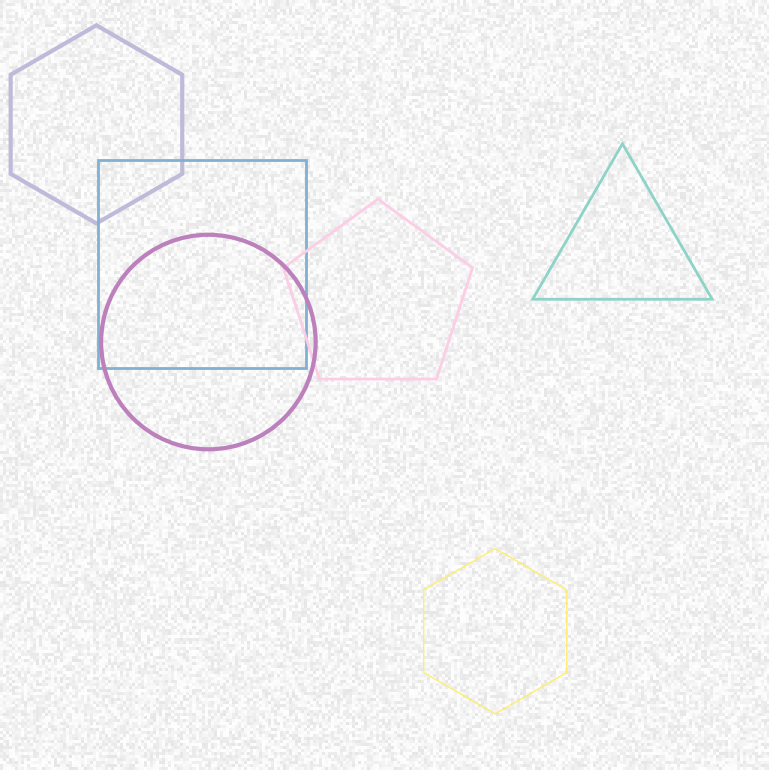[{"shape": "triangle", "thickness": 1, "radius": 0.67, "center": [0.808, 0.679]}, {"shape": "hexagon", "thickness": 1.5, "radius": 0.64, "center": [0.125, 0.839]}, {"shape": "square", "thickness": 1, "radius": 0.68, "center": [0.262, 0.657]}, {"shape": "pentagon", "thickness": 1, "radius": 0.65, "center": [0.491, 0.612]}, {"shape": "circle", "thickness": 1.5, "radius": 0.7, "center": [0.271, 0.556]}, {"shape": "hexagon", "thickness": 0.5, "radius": 0.54, "center": [0.643, 0.18]}]